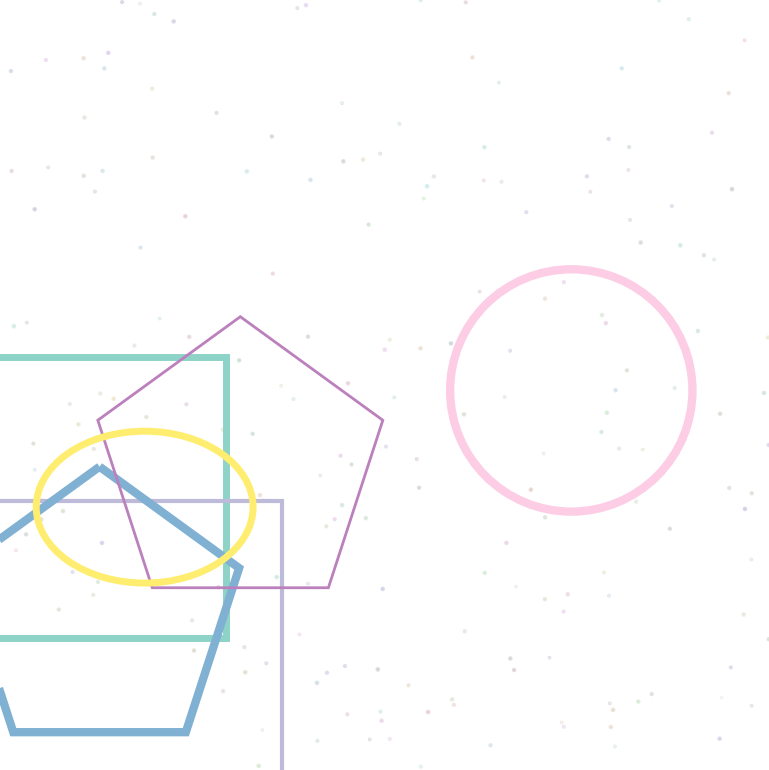[{"shape": "square", "thickness": 2.5, "radius": 0.91, "center": [0.111, 0.354]}, {"shape": "square", "thickness": 1.5, "radius": 0.98, "center": [0.171, 0.154]}, {"shape": "pentagon", "thickness": 3, "radius": 0.95, "center": [0.129, 0.203]}, {"shape": "circle", "thickness": 3, "radius": 0.79, "center": [0.742, 0.493]}, {"shape": "pentagon", "thickness": 1, "radius": 0.97, "center": [0.312, 0.394]}, {"shape": "oval", "thickness": 2.5, "radius": 0.7, "center": [0.188, 0.341]}]